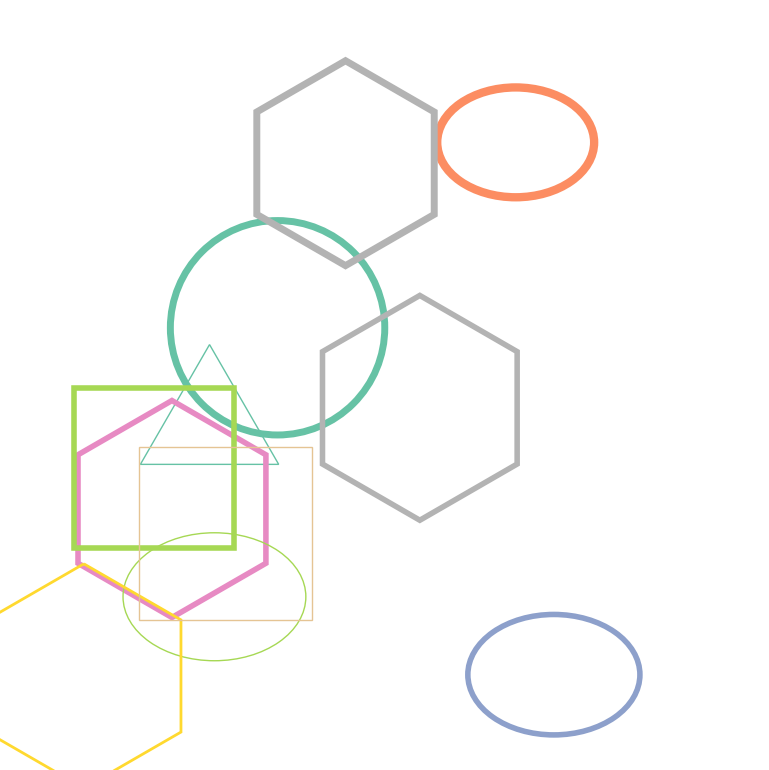[{"shape": "triangle", "thickness": 0.5, "radius": 0.52, "center": [0.272, 0.449]}, {"shape": "circle", "thickness": 2.5, "radius": 0.7, "center": [0.36, 0.574]}, {"shape": "oval", "thickness": 3, "radius": 0.51, "center": [0.67, 0.815]}, {"shape": "oval", "thickness": 2, "radius": 0.56, "center": [0.719, 0.124]}, {"shape": "hexagon", "thickness": 2, "radius": 0.7, "center": [0.223, 0.339]}, {"shape": "oval", "thickness": 0.5, "radius": 0.59, "center": [0.278, 0.225]}, {"shape": "square", "thickness": 2, "radius": 0.52, "center": [0.2, 0.392]}, {"shape": "hexagon", "thickness": 1, "radius": 0.73, "center": [0.109, 0.122]}, {"shape": "square", "thickness": 0.5, "radius": 0.56, "center": [0.292, 0.307]}, {"shape": "hexagon", "thickness": 2.5, "radius": 0.67, "center": [0.449, 0.788]}, {"shape": "hexagon", "thickness": 2, "radius": 0.73, "center": [0.545, 0.47]}]